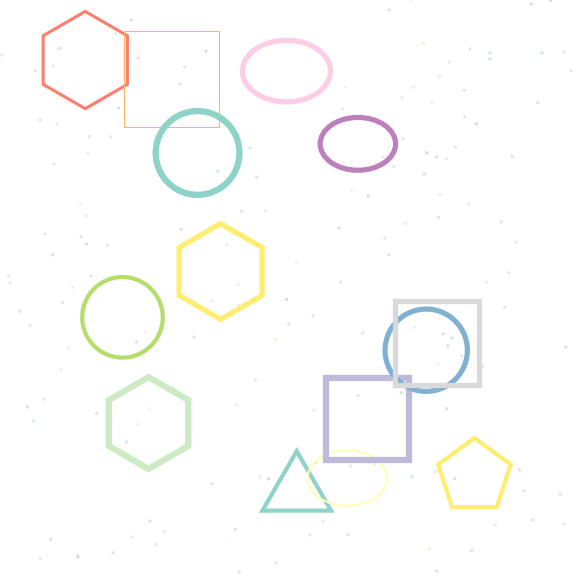[{"shape": "triangle", "thickness": 2, "radius": 0.34, "center": [0.514, 0.149]}, {"shape": "circle", "thickness": 3, "radius": 0.36, "center": [0.342, 0.734]}, {"shape": "oval", "thickness": 1, "radius": 0.34, "center": [0.601, 0.172]}, {"shape": "square", "thickness": 3, "radius": 0.36, "center": [0.637, 0.273]}, {"shape": "hexagon", "thickness": 1.5, "radius": 0.42, "center": [0.148, 0.895]}, {"shape": "circle", "thickness": 2.5, "radius": 0.36, "center": [0.738, 0.393]}, {"shape": "square", "thickness": 0.5, "radius": 0.41, "center": [0.297, 0.862]}, {"shape": "circle", "thickness": 2, "radius": 0.35, "center": [0.212, 0.45]}, {"shape": "oval", "thickness": 2.5, "radius": 0.38, "center": [0.496, 0.876]}, {"shape": "square", "thickness": 2.5, "radius": 0.36, "center": [0.757, 0.405]}, {"shape": "oval", "thickness": 2.5, "radius": 0.33, "center": [0.62, 0.75]}, {"shape": "hexagon", "thickness": 3, "radius": 0.4, "center": [0.257, 0.267]}, {"shape": "hexagon", "thickness": 2.5, "radius": 0.41, "center": [0.382, 0.529]}, {"shape": "pentagon", "thickness": 2, "radius": 0.33, "center": [0.822, 0.175]}]